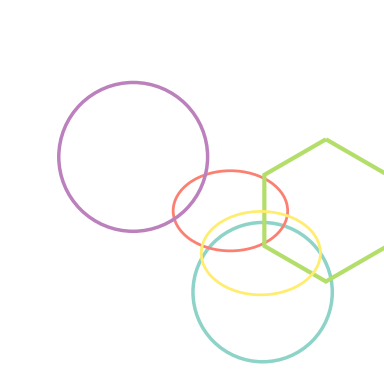[{"shape": "circle", "thickness": 2.5, "radius": 0.9, "center": [0.682, 0.241]}, {"shape": "oval", "thickness": 2, "radius": 0.74, "center": [0.598, 0.452]}, {"shape": "hexagon", "thickness": 3, "radius": 0.92, "center": [0.847, 0.454]}, {"shape": "circle", "thickness": 2.5, "radius": 0.97, "center": [0.346, 0.593]}, {"shape": "oval", "thickness": 2, "radius": 0.77, "center": [0.677, 0.342]}]